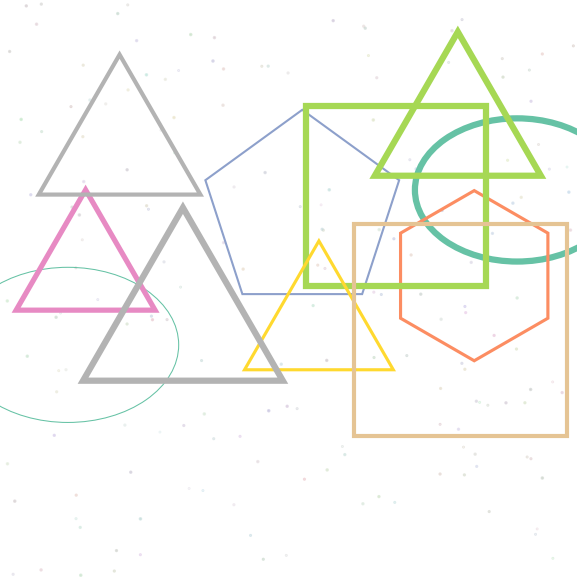[{"shape": "oval", "thickness": 3, "radius": 0.89, "center": [0.896, 0.67]}, {"shape": "oval", "thickness": 0.5, "radius": 0.96, "center": [0.118, 0.402]}, {"shape": "hexagon", "thickness": 1.5, "radius": 0.74, "center": [0.821, 0.522]}, {"shape": "pentagon", "thickness": 1, "radius": 0.88, "center": [0.523, 0.633]}, {"shape": "triangle", "thickness": 2.5, "radius": 0.69, "center": [0.148, 0.532]}, {"shape": "triangle", "thickness": 3, "radius": 0.83, "center": [0.793, 0.778]}, {"shape": "square", "thickness": 3, "radius": 0.78, "center": [0.686, 0.66]}, {"shape": "triangle", "thickness": 1.5, "radius": 0.74, "center": [0.552, 0.433]}, {"shape": "square", "thickness": 2, "radius": 0.92, "center": [0.797, 0.428]}, {"shape": "triangle", "thickness": 3, "radius": 1.0, "center": [0.317, 0.44]}, {"shape": "triangle", "thickness": 2, "radius": 0.81, "center": [0.207, 0.743]}]